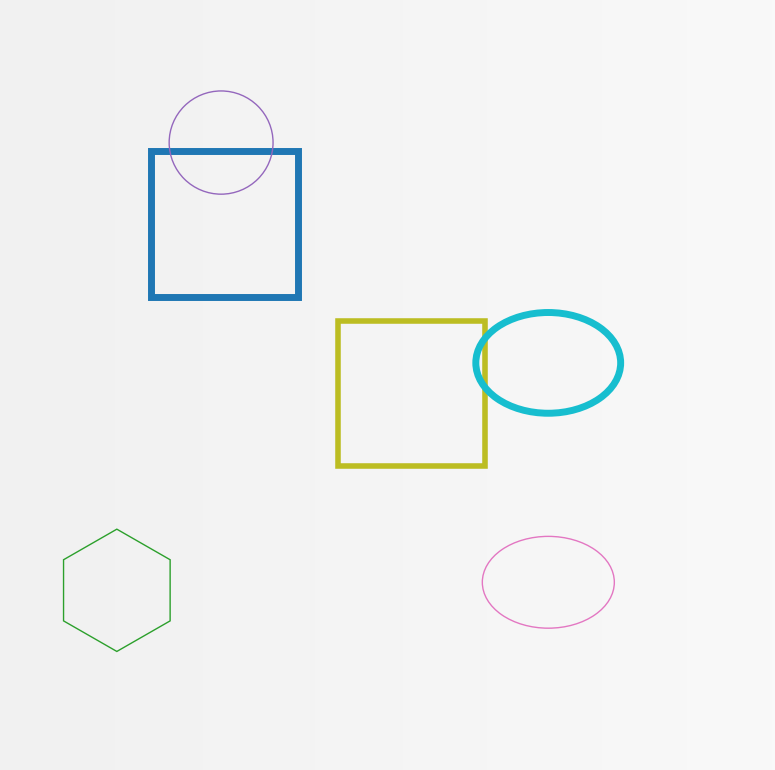[{"shape": "square", "thickness": 2.5, "radius": 0.47, "center": [0.29, 0.709]}, {"shape": "hexagon", "thickness": 0.5, "radius": 0.4, "center": [0.151, 0.233]}, {"shape": "circle", "thickness": 0.5, "radius": 0.34, "center": [0.285, 0.815]}, {"shape": "oval", "thickness": 0.5, "radius": 0.43, "center": [0.708, 0.244]}, {"shape": "square", "thickness": 2, "radius": 0.47, "center": [0.531, 0.489]}, {"shape": "oval", "thickness": 2.5, "radius": 0.47, "center": [0.707, 0.529]}]